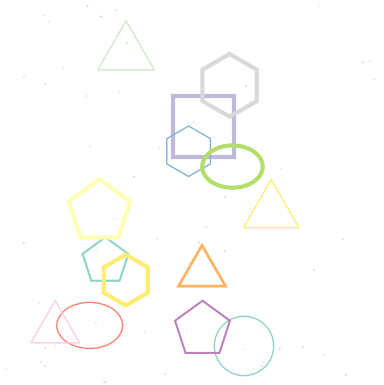[{"shape": "circle", "thickness": 1, "radius": 0.39, "center": [0.634, 0.101]}, {"shape": "pentagon", "thickness": 1.5, "radius": 0.31, "center": [0.274, 0.321]}, {"shape": "pentagon", "thickness": 3, "radius": 0.42, "center": [0.258, 0.451]}, {"shape": "square", "thickness": 3, "radius": 0.4, "center": [0.529, 0.671]}, {"shape": "oval", "thickness": 1, "radius": 0.43, "center": [0.233, 0.155]}, {"shape": "hexagon", "thickness": 1, "radius": 0.33, "center": [0.49, 0.607]}, {"shape": "triangle", "thickness": 2, "radius": 0.35, "center": [0.525, 0.292]}, {"shape": "oval", "thickness": 3, "radius": 0.39, "center": [0.604, 0.567]}, {"shape": "triangle", "thickness": 1, "radius": 0.37, "center": [0.143, 0.146]}, {"shape": "hexagon", "thickness": 3, "radius": 0.41, "center": [0.596, 0.778]}, {"shape": "pentagon", "thickness": 1.5, "radius": 0.37, "center": [0.526, 0.144]}, {"shape": "triangle", "thickness": 1, "radius": 0.42, "center": [0.327, 0.861]}, {"shape": "triangle", "thickness": 1, "radius": 0.42, "center": [0.705, 0.45]}, {"shape": "hexagon", "thickness": 3, "radius": 0.33, "center": [0.327, 0.273]}]